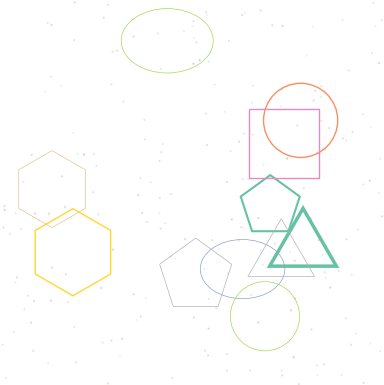[{"shape": "pentagon", "thickness": 1.5, "radius": 0.4, "center": [0.702, 0.465]}, {"shape": "triangle", "thickness": 2.5, "radius": 0.5, "center": [0.787, 0.359]}, {"shape": "circle", "thickness": 1, "radius": 0.48, "center": [0.781, 0.687]}, {"shape": "oval", "thickness": 0.5, "radius": 0.55, "center": [0.63, 0.301]}, {"shape": "square", "thickness": 1, "radius": 0.45, "center": [0.738, 0.627]}, {"shape": "oval", "thickness": 0.5, "radius": 0.6, "center": [0.434, 0.894]}, {"shape": "circle", "thickness": 0.5, "radius": 0.45, "center": [0.688, 0.179]}, {"shape": "hexagon", "thickness": 1, "radius": 0.57, "center": [0.189, 0.345]}, {"shape": "hexagon", "thickness": 0.5, "radius": 0.5, "center": [0.135, 0.509]}, {"shape": "pentagon", "thickness": 0.5, "radius": 0.49, "center": [0.508, 0.283]}, {"shape": "triangle", "thickness": 0.5, "radius": 0.5, "center": [0.73, 0.332]}]